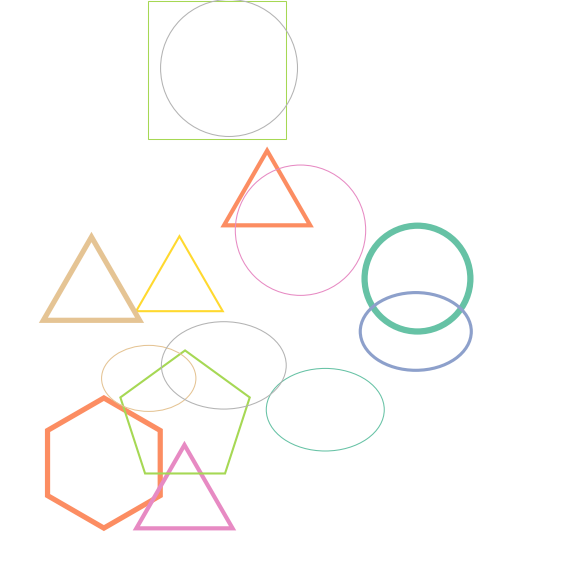[{"shape": "circle", "thickness": 3, "radius": 0.46, "center": [0.723, 0.517]}, {"shape": "oval", "thickness": 0.5, "radius": 0.51, "center": [0.563, 0.29]}, {"shape": "hexagon", "thickness": 2.5, "radius": 0.56, "center": [0.18, 0.197]}, {"shape": "triangle", "thickness": 2, "radius": 0.43, "center": [0.463, 0.652]}, {"shape": "oval", "thickness": 1.5, "radius": 0.48, "center": [0.72, 0.425]}, {"shape": "triangle", "thickness": 2, "radius": 0.48, "center": [0.319, 0.132]}, {"shape": "circle", "thickness": 0.5, "radius": 0.56, "center": [0.52, 0.6]}, {"shape": "pentagon", "thickness": 1, "radius": 0.59, "center": [0.32, 0.275]}, {"shape": "square", "thickness": 0.5, "radius": 0.6, "center": [0.376, 0.879]}, {"shape": "triangle", "thickness": 1, "radius": 0.43, "center": [0.311, 0.504]}, {"shape": "oval", "thickness": 0.5, "radius": 0.41, "center": [0.258, 0.344]}, {"shape": "triangle", "thickness": 2.5, "radius": 0.48, "center": [0.158, 0.493]}, {"shape": "oval", "thickness": 0.5, "radius": 0.54, "center": [0.388, 0.366]}, {"shape": "circle", "thickness": 0.5, "radius": 0.59, "center": [0.397, 0.881]}]